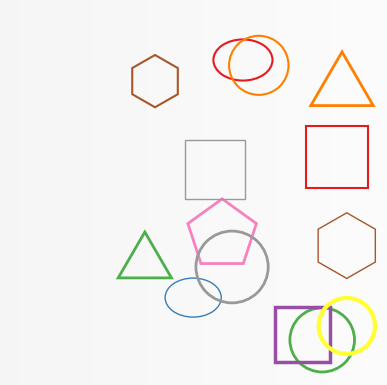[{"shape": "square", "thickness": 1.5, "radius": 0.4, "center": [0.87, 0.593]}, {"shape": "oval", "thickness": 1.5, "radius": 0.38, "center": [0.627, 0.844]}, {"shape": "oval", "thickness": 1, "radius": 0.36, "center": [0.498, 0.227]}, {"shape": "triangle", "thickness": 2, "radius": 0.4, "center": [0.374, 0.318]}, {"shape": "circle", "thickness": 2, "radius": 0.42, "center": [0.831, 0.117]}, {"shape": "square", "thickness": 2.5, "radius": 0.36, "center": [0.781, 0.131]}, {"shape": "circle", "thickness": 1.5, "radius": 0.38, "center": [0.668, 0.83]}, {"shape": "triangle", "thickness": 2, "radius": 0.46, "center": [0.883, 0.772]}, {"shape": "circle", "thickness": 3, "radius": 0.36, "center": [0.895, 0.153]}, {"shape": "hexagon", "thickness": 1.5, "radius": 0.34, "center": [0.4, 0.789]}, {"shape": "hexagon", "thickness": 1, "radius": 0.43, "center": [0.895, 0.362]}, {"shape": "pentagon", "thickness": 2, "radius": 0.46, "center": [0.573, 0.391]}, {"shape": "circle", "thickness": 2, "radius": 0.47, "center": [0.599, 0.307]}, {"shape": "square", "thickness": 1, "radius": 0.38, "center": [0.555, 0.559]}]